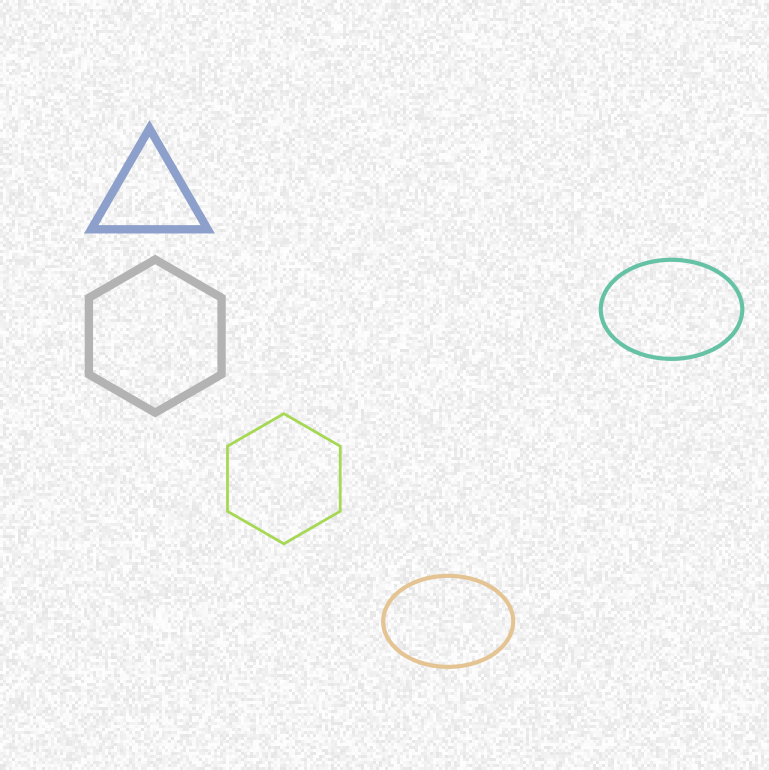[{"shape": "oval", "thickness": 1.5, "radius": 0.46, "center": [0.872, 0.598]}, {"shape": "triangle", "thickness": 3, "radius": 0.44, "center": [0.194, 0.746]}, {"shape": "hexagon", "thickness": 1, "radius": 0.42, "center": [0.369, 0.378]}, {"shape": "oval", "thickness": 1.5, "radius": 0.42, "center": [0.582, 0.193]}, {"shape": "hexagon", "thickness": 3, "radius": 0.5, "center": [0.202, 0.564]}]